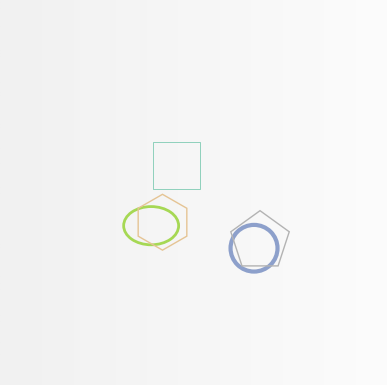[{"shape": "square", "thickness": 0.5, "radius": 0.3, "center": [0.455, 0.57]}, {"shape": "circle", "thickness": 3, "radius": 0.3, "center": [0.656, 0.355]}, {"shape": "oval", "thickness": 2, "radius": 0.35, "center": [0.39, 0.414]}, {"shape": "hexagon", "thickness": 1, "radius": 0.36, "center": [0.419, 0.423]}, {"shape": "pentagon", "thickness": 1, "radius": 0.4, "center": [0.671, 0.373]}]